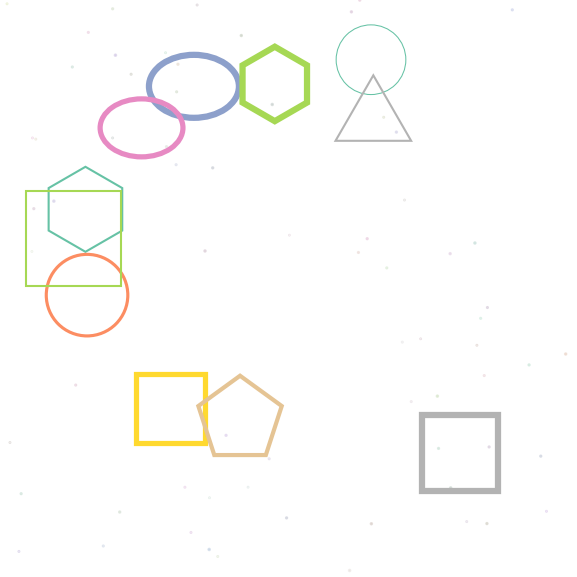[{"shape": "hexagon", "thickness": 1, "radius": 0.37, "center": [0.148, 0.637]}, {"shape": "circle", "thickness": 0.5, "radius": 0.3, "center": [0.642, 0.896]}, {"shape": "circle", "thickness": 1.5, "radius": 0.35, "center": [0.151, 0.488]}, {"shape": "oval", "thickness": 3, "radius": 0.39, "center": [0.336, 0.85]}, {"shape": "oval", "thickness": 2.5, "radius": 0.36, "center": [0.245, 0.778]}, {"shape": "square", "thickness": 1, "radius": 0.41, "center": [0.128, 0.586]}, {"shape": "hexagon", "thickness": 3, "radius": 0.32, "center": [0.476, 0.854]}, {"shape": "square", "thickness": 2.5, "radius": 0.3, "center": [0.295, 0.291]}, {"shape": "pentagon", "thickness": 2, "radius": 0.38, "center": [0.416, 0.273]}, {"shape": "triangle", "thickness": 1, "radius": 0.38, "center": [0.646, 0.793]}, {"shape": "square", "thickness": 3, "radius": 0.33, "center": [0.797, 0.215]}]